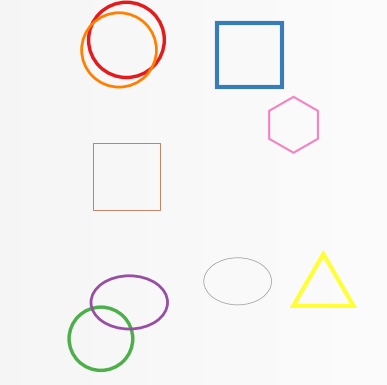[{"shape": "circle", "thickness": 2.5, "radius": 0.49, "center": [0.326, 0.896]}, {"shape": "square", "thickness": 3, "radius": 0.42, "center": [0.645, 0.857]}, {"shape": "circle", "thickness": 2.5, "radius": 0.41, "center": [0.26, 0.12]}, {"shape": "oval", "thickness": 2, "radius": 0.49, "center": [0.334, 0.215]}, {"shape": "circle", "thickness": 2, "radius": 0.48, "center": [0.307, 0.87]}, {"shape": "triangle", "thickness": 3, "radius": 0.45, "center": [0.834, 0.25]}, {"shape": "square", "thickness": 0.5, "radius": 0.43, "center": [0.327, 0.541]}, {"shape": "hexagon", "thickness": 1.5, "radius": 0.36, "center": [0.757, 0.676]}, {"shape": "oval", "thickness": 0.5, "radius": 0.44, "center": [0.613, 0.269]}]